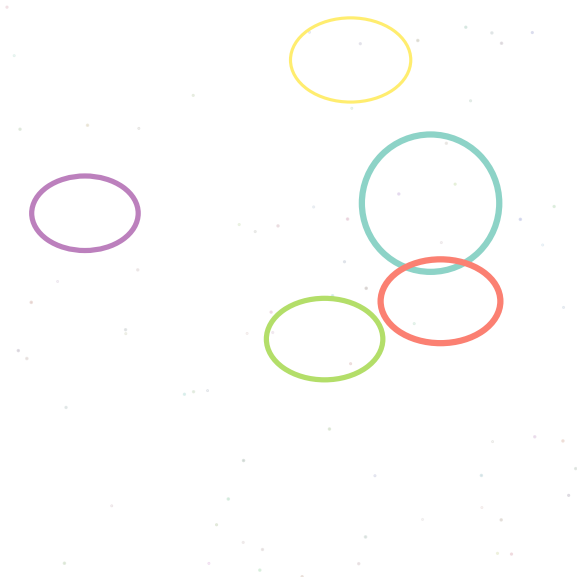[{"shape": "circle", "thickness": 3, "radius": 0.59, "center": [0.746, 0.647]}, {"shape": "oval", "thickness": 3, "radius": 0.52, "center": [0.763, 0.477]}, {"shape": "oval", "thickness": 2.5, "radius": 0.5, "center": [0.562, 0.412]}, {"shape": "oval", "thickness": 2.5, "radius": 0.46, "center": [0.147, 0.63]}, {"shape": "oval", "thickness": 1.5, "radius": 0.52, "center": [0.607, 0.895]}]